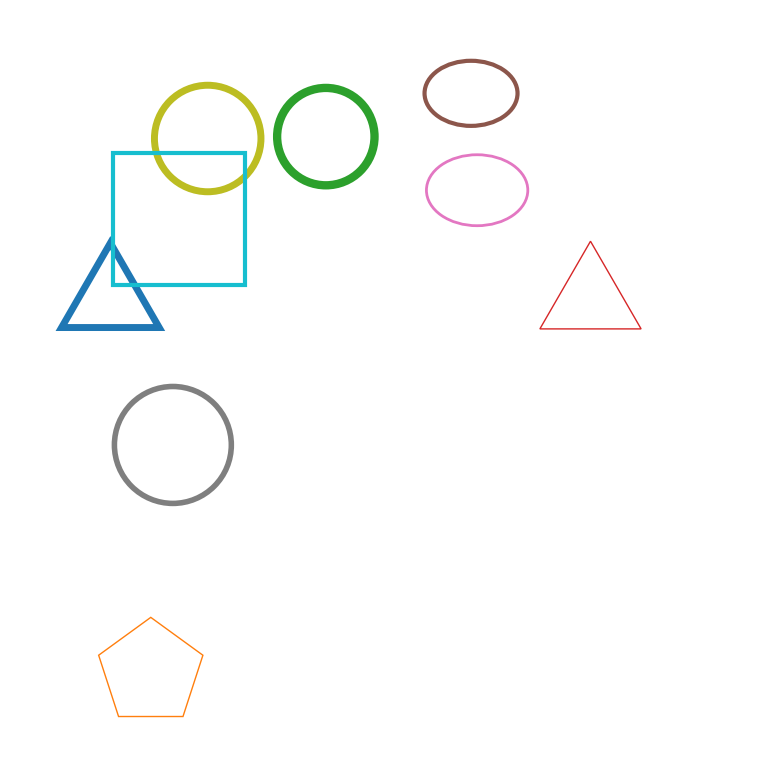[{"shape": "triangle", "thickness": 2.5, "radius": 0.37, "center": [0.143, 0.611]}, {"shape": "pentagon", "thickness": 0.5, "radius": 0.36, "center": [0.196, 0.127]}, {"shape": "circle", "thickness": 3, "radius": 0.32, "center": [0.423, 0.823]}, {"shape": "triangle", "thickness": 0.5, "radius": 0.38, "center": [0.767, 0.611]}, {"shape": "oval", "thickness": 1.5, "radius": 0.3, "center": [0.612, 0.879]}, {"shape": "oval", "thickness": 1, "radius": 0.33, "center": [0.62, 0.753]}, {"shape": "circle", "thickness": 2, "radius": 0.38, "center": [0.225, 0.422]}, {"shape": "circle", "thickness": 2.5, "radius": 0.35, "center": [0.27, 0.82]}, {"shape": "square", "thickness": 1.5, "radius": 0.43, "center": [0.232, 0.716]}]